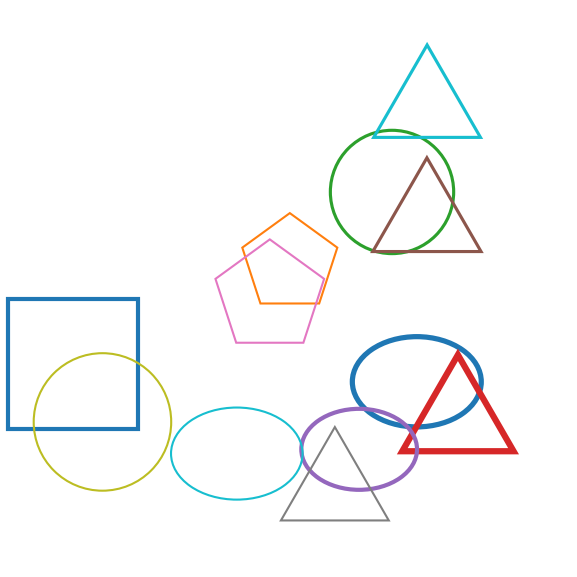[{"shape": "square", "thickness": 2, "radius": 0.56, "center": [0.126, 0.369]}, {"shape": "oval", "thickness": 2.5, "radius": 0.56, "center": [0.722, 0.338]}, {"shape": "pentagon", "thickness": 1, "radius": 0.43, "center": [0.502, 0.544]}, {"shape": "circle", "thickness": 1.5, "radius": 0.53, "center": [0.679, 0.667]}, {"shape": "triangle", "thickness": 3, "radius": 0.56, "center": [0.793, 0.273]}, {"shape": "oval", "thickness": 2, "radius": 0.5, "center": [0.622, 0.221]}, {"shape": "triangle", "thickness": 1.5, "radius": 0.54, "center": [0.739, 0.618]}, {"shape": "pentagon", "thickness": 1, "radius": 0.49, "center": [0.467, 0.486]}, {"shape": "triangle", "thickness": 1, "radius": 0.54, "center": [0.58, 0.152]}, {"shape": "circle", "thickness": 1, "radius": 0.6, "center": [0.177, 0.268]}, {"shape": "oval", "thickness": 1, "radius": 0.57, "center": [0.41, 0.214]}, {"shape": "triangle", "thickness": 1.5, "radius": 0.53, "center": [0.74, 0.815]}]